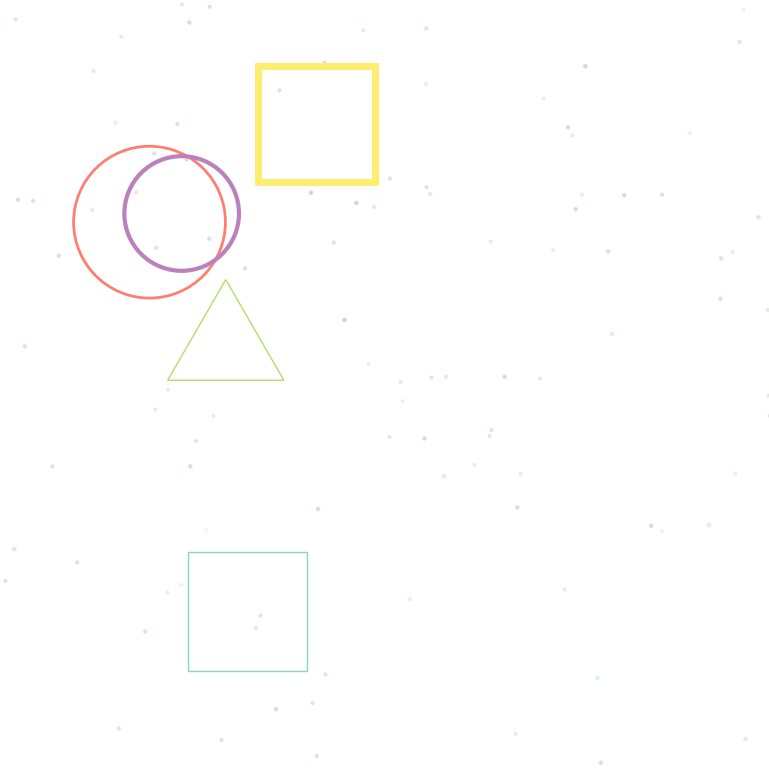[{"shape": "square", "thickness": 0.5, "radius": 0.39, "center": [0.322, 0.206]}, {"shape": "circle", "thickness": 1, "radius": 0.49, "center": [0.194, 0.711]}, {"shape": "triangle", "thickness": 0.5, "radius": 0.44, "center": [0.293, 0.55]}, {"shape": "circle", "thickness": 1.5, "radius": 0.37, "center": [0.236, 0.723]}, {"shape": "square", "thickness": 2.5, "radius": 0.38, "center": [0.411, 0.839]}]